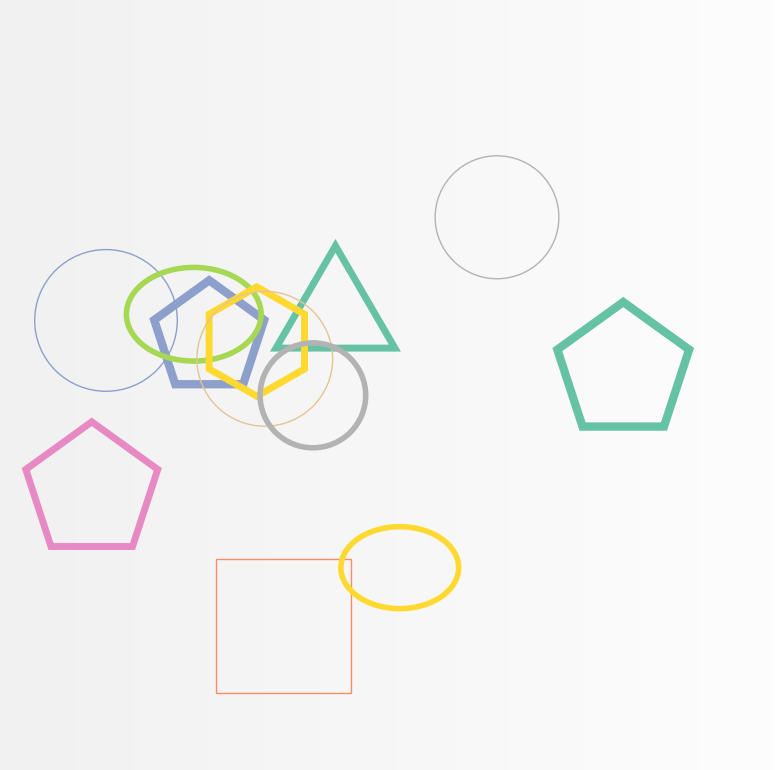[{"shape": "pentagon", "thickness": 3, "radius": 0.45, "center": [0.804, 0.518]}, {"shape": "triangle", "thickness": 2.5, "radius": 0.44, "center": [0.433, 0.592]}, {"shape": "square", "thickness": 0.5, "radius": 0.44, "center": [0.365, 0.187]}, {"shape": "circle", "thickness": 0.5, "radius": 0.46, "center": [0.137, 0.584]}, {"shape": "pentagon", "thickness": 3, "radius": 0.37, "center": [0.27, 0.561]}, {"shape": "pentagon", "thickness": 2.5, "radius": 0.45, "center": [0.118, 0.363]}, {"shape": "oval", "thickness": 2, "radius": 0.43, "center": [0.25, 0.592]}, {"shape": "hexagon", "thickness": 2.5, "radius": 0.36, "center": [0.331, 0.556]}, {"shape": "oval", "thickness": 2, "radius": 0.38, "center": [0.516, 0.263]}, {"shape": "circle", "thickness": 0.5, "radius": 0.44, "center": [0.342, 0.534]}, {"shape": "circle", "thickness": 0.5, "radius": 0.4, "center": [0.641, 0.718]}, {"shape": "circle", "thickness": 2, "radius": 0.34, "center": [0.404, 0.487]}]